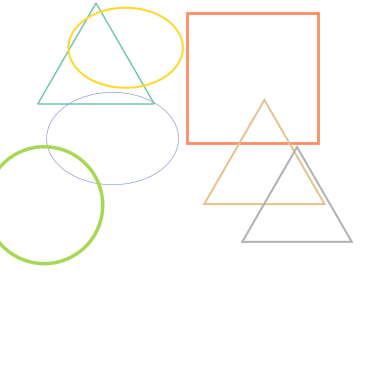[{"shape": "triangle", "thickness": 1, "radius": 0.87, "center": [0.249, 0.817]}, {"shape": "square", "thickness": 2, "radius": 0.85, "center": [0.656, 0.797]}, {"shape": "oval", "thickness": 0.5, "radius": 0.86, "center": [0.292, 0.64]}, {"shape": "circle", "thickness": 2.5, "radius": 0.76, "center": [0.115, 0.467]}, {"shape": "oval", "thickness": 1.5, "radius": 0.74, "center": [0.326, 0.876]}, {"shape": "triangle", "thickness": 1.5, "radius": 0.9, "center": [0.687, 0.56]}, {"shape": "triangle", "thickness": 1.5, "radius": 0.82, "center": [0.772, 0.454]}]